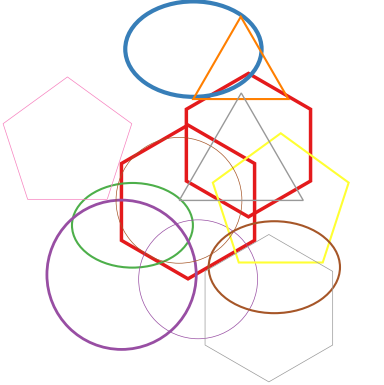[{"shape": "hexagon", "thickness": 2.5, "radius": 1.0, "center": [0.488, 0.475]}, {"shape": "hexagon", "thickness": 2.5, "radius": 0.93, "center": [0.645, 0.623]}, {"shape": "oval", "thickness": 3, "radius": 0.89, "center": [0.502, 0.872]}, {"shape": "oval", "thickness": 1.5, "radius": 0.79, "center": [0.344, 0.415]}, {"shape": "circle", "thickness": 2, "radius": 0.97, "center": [0.316, 0.286]}, {"shape": "circle", "thickness": 0.5, "radius": 0.77, "center": [0.515, 0.275]}, {"shape": "triangle", "thickness": 1.5, "radius": 0.71, "center": [0.625, 0.814]}, {"shape": "pentagon", "thickness": 1.5, "radius": 0.93, "center": [0.729, 0.468]}, {"shape": "circle", "thickness": 0.5, "radius": 0.82, "center": [0.465, 0.48]}, {"shape": "oval", "thickness": 1.5, "radius": 0.85, "center": [0.713, 0.306]}, {"shape": "pentagon", "thickness": 0.5, "radius": 0.88, "center": [0.175, 0.624]}, {"shape": "triangle", "thickness": 1, "radius": 0.93, "center": [0.627, 0.572]}, {"shape": "hexagon", "thickness": 0.5, "radius": 0.96, "center": [0.698, 0.2]}]